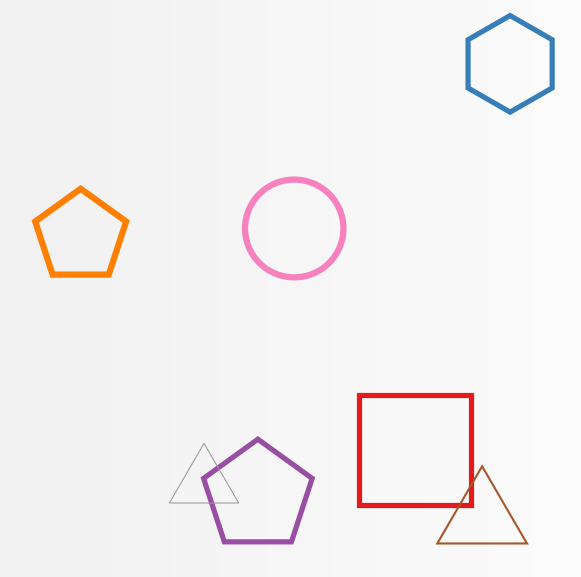[{"shape": "square", "thickness": 2.5, "radius": 0.48, "center": [0.714, 0.22]}, {"shape": "hexagon", "thickness": 2.5, "radius": 0.42, "center": [0.878, 0.889]}, {"shape": "pentagon", "thickness": 2.5, "radius": 0.49, "center": [0.444, 0.14]}, {"shape": "pentagon", "thickness": 3, "radius": 0.41, "center": [0.139, 0.59]}, {"shape": "triangle", "thickness": 1, "radius": 0.45, "center": [0.829, 0.103]}, {"shape": "circle", "thickness": 3, "radius": 0.42, "center": [0.506, 0.604]}, {"shape": "triangle", "thickness": 0.5, "radius": 0.34, "center": [0.351, 0.163]}]